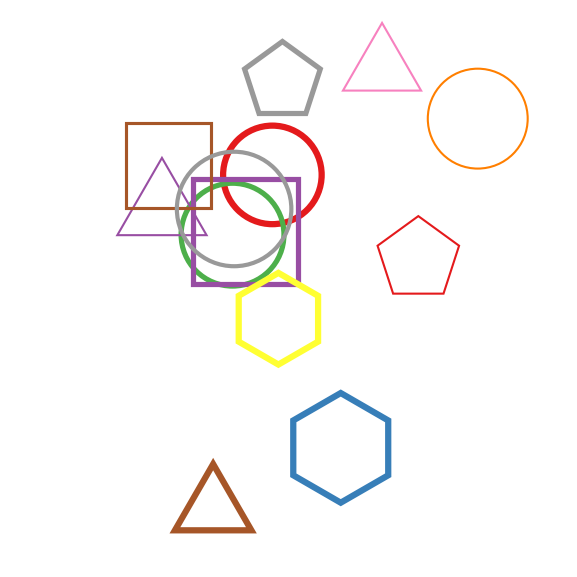[{"shape": "pentagon", "thickness": 1, "radius": 0.37, "center": [0.724, 0.551]}, {"shape": "circle", "thickness": 3, "radius": 0.43, "center": [0.472, 0.696]}, {"shape": "hexagon", "thickness": 3, "radius": 0.47, "center": [0.59, 0.224]}, {"shape": "circle", "thickness": 2.5, "radius": 0.45, "center": [0.403, 0.593]}, {"shape": "square", "thickness": 2.5, "radius": 0.45, "center": [0.425, 0.597]}, {"shape": "triangle", "thickness": 1, "radius": 0.45, "center": [0.28, 0.637]}, {"shape": "circle", "thickness": 1, "radius": 0.43, "center": [0.827, 0.794]}, {"shape": "hexagon", "thickness": 3, "radius": 0.4, "center": [0.482, 0.447]}, {"shape": "square", "thickness": 1.5, "radius": 0.37, "center": [0.292, 0.712]}, {"shape": "triangle", "thickness": 3, "radius": 0.38, "center": [0.369, 0.119]}, {"shape": "triangle", "thickness": 1, "radius": 0.39, "center": [0.662, 0.881]}, {"shape": "circle", "thickness": 2, "radius": 0.5, "center": [0.405, 0.637]}, {"shape": "pentagon", "thickness": 2.5, "radius": 0.34, "center": [0.489, 0.858]}]